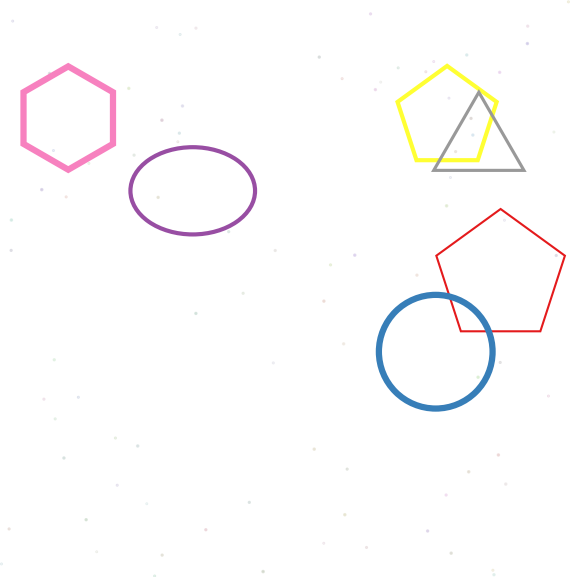[{"shape": "pentagon", "thickness": 1, "radius": 0.59, "center": [0.867, 0.52]}, {"shape": "circle", "thickness": 3, "radius": 0.49, "center": [0.755, 0.39]}, {"shape": "oval", "thickness": 2, "radius": 0.54, "center": [0.334, 0.669]}, {"shape": "pentagon", "thickness": 2, "radius": 0.45, "center": [0.774, 0.795]}, {"shape": "hexagon", "thickness": 3, "radius": 0.45, "center": [0.118, 0.795]}, {"shape": "triangle", "thickness": 1.5, "radius": 0.45, "center": [0.829, 0.749]}]